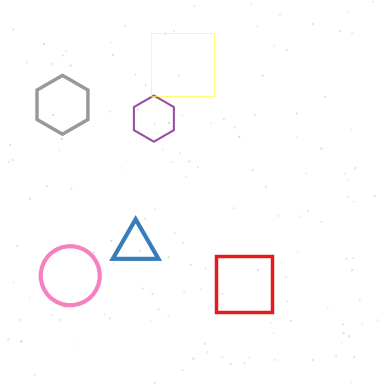[{"shape": "square", "thickness": 2.5, "radius": 0.36, "center": [0.633, 0.262]}, {"shape": "triangle", "thickness": 3, "radius": 0.34, "center": [0.352, 0.362]}, {"shape": "hexagon", "thickness": 1.5, "radius": 0.3, "center": [0.4, 0.692]}, {"shape": "square", "thickness": 0.5, "radius": 0.41, "center": [0.475, 0.832]}, {"shape": "circle", "thickness": 3, "radius": 0.38, "center": [0.182, 0.284]}, {"shape": "hexagon", "thickness": 2.5, "radius": 0.38, "center": [0.162, 0.728]}]